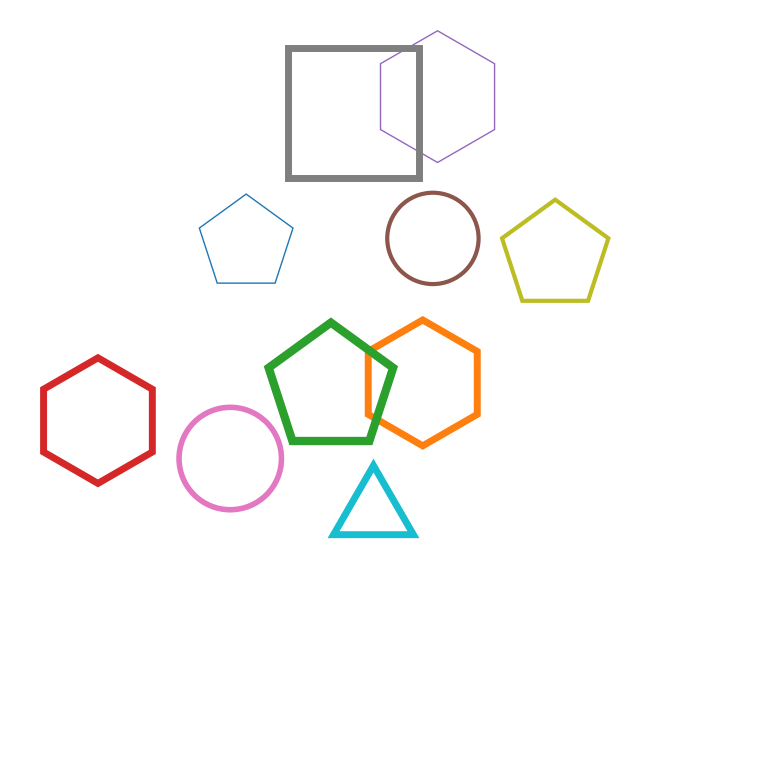[{"shape": "pentagon", "thickness": 0.5, "radius": 0.32, "center": [0.32, 0.684]}, {"shape": "hexagon", "thickness": 2.5, "radius": 0.41, "center": [0.549, 0.503]}, {"shape": "pentagon", "thickness": 3, "radius": 0.43, "center": [0.43, 0.496]}, {"shape": "hexagon", "thickness": 2.5, "radius": 0.41, "center": [0.127, 0.454]}, {"shape": "hexagon", "thickness": 0.5, "radius": 0.43, "center": [0.568, 0.875]}, {"shape": "circle", "thickness": 1.5, "radius": 0.3, "center": [0.562, 0.69]}, {"shape": "circle", "thickness": 2, "radius": 0.33, "center": [0.299, 0.405]}, {"shape": "square", "thickness": 2.5, "radius": 0.42, "center": [0.459, 0.853]}, {"shape": "pentagon", "thickness": 1.5, "radius": 0.36, "center": [0.721, 0.668]}, {"shape": "triangle", "thickness": 2.5, "radius": 0.3, "center": [0.485, 0.336]}]